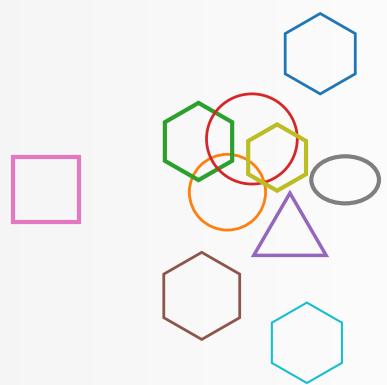[{"shape": "hexagon", "thickness": 2, "radius": 0.52, "center": [0.826, 0.86]}, {"shape": "circle", "thickness": 2, "radius": 0.49, "center": [0.587, 0.501]}, {"shape": "hexagon", "thickness": 3, "radius": 0.5, "center": [0.512, 0.632]}, {"shape": "circle", "thickness": 2, "radius": 0.59, "center": [0.65, 0.639]}, {"shape": "triangle", "thickness": 2.5, "radius": 0.54, "center": [0.748, 0.391]}, {"shape": "hexagon", "thickness": 2, "radius": 0.57, "center": [0.521, 0.231]}, {"shape": "square", "thickness": 3, "radius": 0.42, "center": [0.118, 0.508]}, {"shape": "oval", "thickness": 3, "radius": 0.44, "center": [0.891, 0.533]}, {"shape": "hexagon", "thickness": 3, "radius": 0.43, "center": [0.715, 0.591]}, {"shape": "hexagon", "thickness": 1.5, "radius": 0.52, "center": [0.792, 0.11]}]